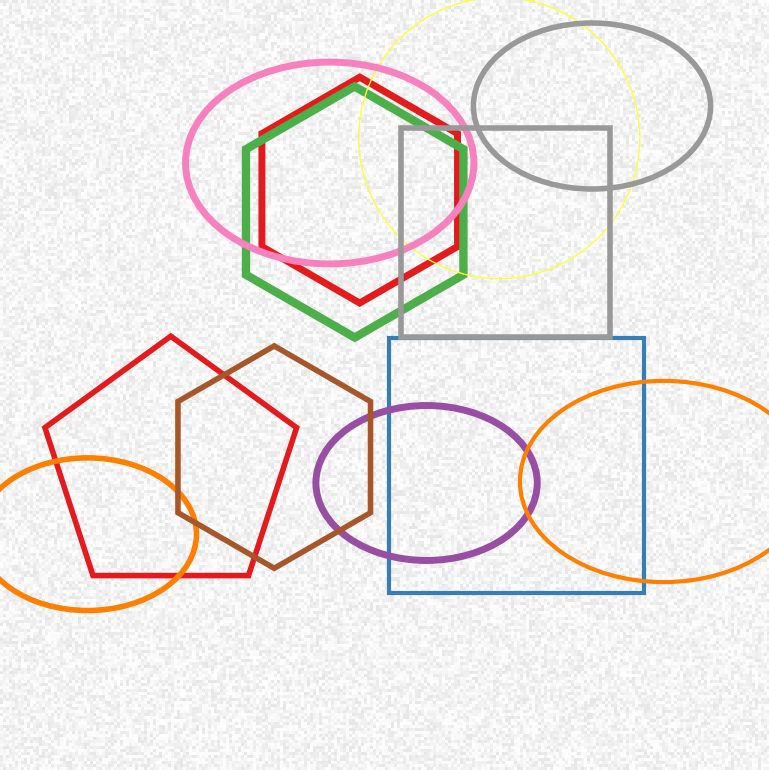[{"shape": "hexagon", "thickness": 2.5, "radius": 0.73, "center": [0.467, 0.753]}, {"shape": "pentagon", "thickness": 2, "radius": 0.86, "center": [0.222, 0.392]}, {"shape": "square", "thickness": 1.5, "radius": 0.83, "center": [0.671, 0.395]}, {"shape": "hexagon", "thickness": 3, "radius": 0.82, "center": [0.461, 0.725]}, {"shape": "oval", "thickness": 2.5, "radius": 0.72, "center": [0.554, 0.373]}, {"shape": "oval", "thickness": 2, "radius": 0.71, "center": [0.114, 0.306]}, {"shape": "oval", "thickness": 1.5, "radius": 0.93, "center": [0.862, 0.375]}, {"shape": "circle", "thickness": 0.5, "radius": 0.91, "center": [0.648, 0.821]}, {"shape": "hexagon", "thickness": 2, "radius": 0.72, "center": [0.356, 0.406]}, {"shape": "oval", "thickness": 2.5, "radius": 0.94, "center": [0.428, 0.788]}, {"shape": "oval", "thickness": 2, "radius": 0.77, "center": [0.769, 0.862]}, {"shape": "square", "thickness": 2, "radius": 0.68, "center": [0.656, 0.698]}]